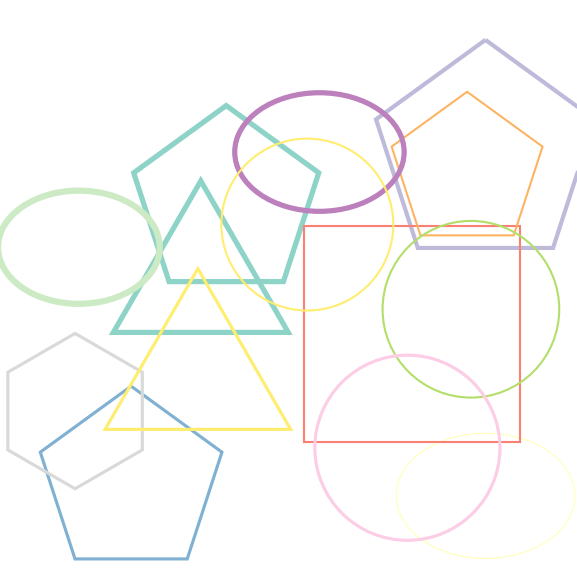[{"shape": "triangle", "thickness": 2.5, "radius": 0.87, "center": [0.348, 0.511]}, {"shape": "pentagon", "thickness": 2.5, "radius": 0.84, "center": [0.392, 0.648]}, {"shape": "oval", "thickness": 0.5, "radius": 0.77, "center": [0.841, 0.141]}, {"shape": "pentagon", "thickness": 2, "radius": 1.0, "center": [0.841, 0.731]}, {"shape": "square", "thickness": 1, "radius": 0.93, "center": [0.713, 0.42]}, {"shape": "pentagon", "thickness": 1.5, "radius": 0.83, "center": [0.227, 0.165]}, {"shape": "pentagon", "thickness": 1, "radius": 0.69, "center": [0.809, 0.703]}, {"shape": "circle", "thickness": 1, "radius": 0.76, "center": [0.815, 0.464]}, {"shape": "circle", "thickness": 1.5, "radius": 0.8, "center": [0.705, 0.224]}, {"shape": "hexagon", "thickness": 1.5, "radius": 0.67, "center": [0.13, 0.287]}, {"shape": "oval", "thickness": 2.5, "radius": 0.73, "center": [0.553, 0.736]}, {"shape": "oval", "thickness": 3, "radius": 0.7, "center": [0.137, 0.571]}, {"shape": "triangle", "thickness": 1.5, "radius": 0.93, "center": [0.343, 0.348]}, {"shape": "circle", "thickness": 1, "radius": 0.74, "center": [0.532, 0.61]}]